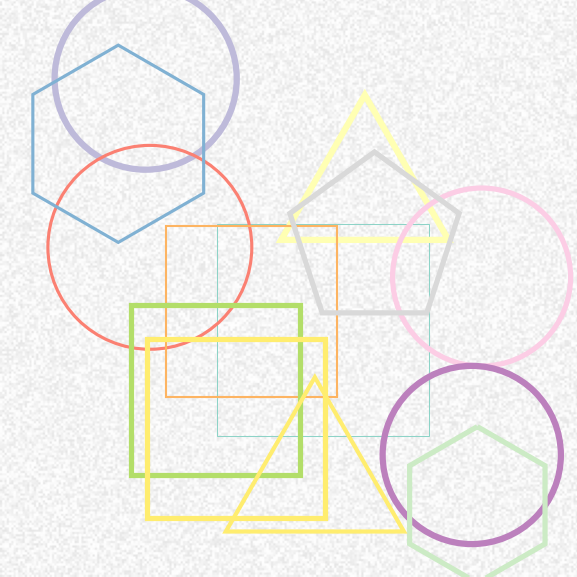[{"shape": "square", "thickness": 0.5, "radius": 0.92, "center": [0.559, 0.428]}, {"shape": "triangle", "thickness": 3, "radius": 0.84, "center": [0.632, 0.667]}, {"shape": "circle", "thickness": 3, "radius": 0.79, "center": [0.252, 0.863]}, {"shape": "circle", "thickness": 1.5, "radius": 0.88, "center": [0.259, 0.571]}, {"shape": "hexagon", "thickness": 1.5, "radius": 0.85, "center": [0.205, 0.75]}, {"shape": "square", "thickness": 1, "radius": 0.74, "center": [0.435, 0.459]}, {"shape": "square", "thickness": 2.5, "radius": 0.73, "center": [0.373, 0.324]}, {"shape": "circle", "thickness": 2.5, "radius": 0.77, "center": [0.834, 0.519]}, {"shape": "pentagon", "thickness": 2.5, "radius": 0.77, "center": [0.648, 0.582]}, {"shape": "circle", "thickness": 3, "radius": 0.77, "center": [0.817, 0.211]}, {"shape": "hexagon", "thickness": 2.5, "radius": 0.68, "center": [0.827, 0.125]}, {"shape": "square", "thickness": 2.5, "radius": 0.77, "center": [0.409, 0.257]}, {"shape": "triangle", "thickness": 2, "radius": 0.89, "center": [0.545, 0.168]}]